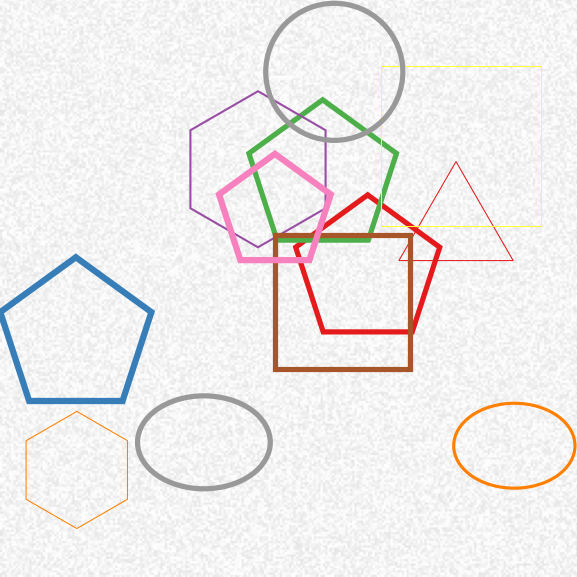[{"shape": "triangle", "thickness": 0.5, "radius": 0.57, "center": [0.79, 0.605]}, {"shape": "pentagon", "thickness": 2.5, "radius": 0.66, "center": [0.637, 0.53]}, {"shape": "pentagon", "thickness": 3, "radius": 0.69, "center": [0.131, 0.416]}, {"shape": "pentagon", "thickness": 2.5, "radius": 0.67, "center": [0.559, 0.692]}, {"shape": "hexagon", "thickness": 1, "radius": 0.68, "center": [0.447, 0.706]}, {"shape": "hexagon", "thickness": 0.5, "radius": 0.51, "center": [0.133, 0.185]}, {"shape": "oval", "thickness": 1.5, "radius": 0.53, "center": [0.891, 0.227]}, {"shape": "square", "thickness": 0.5, "radius": 0.69, "center": [0.798, 0.747]}, {"shape": "square", "thickness": 2.5, "radius": 0.58, "center": [0.594, 0.476]}, {"shape": "pentagon", "thickness": 3, "radius": 0.51, "center": [0.476, 0.631]}, {"shape": "circle", "thickness": 2.5, "radius": 0.59, "center": [0.579, 0.875]}, {"shape": "oval", "thickness": 2.5, "radius": 0.57, "center": [0.353, 0.233]}]